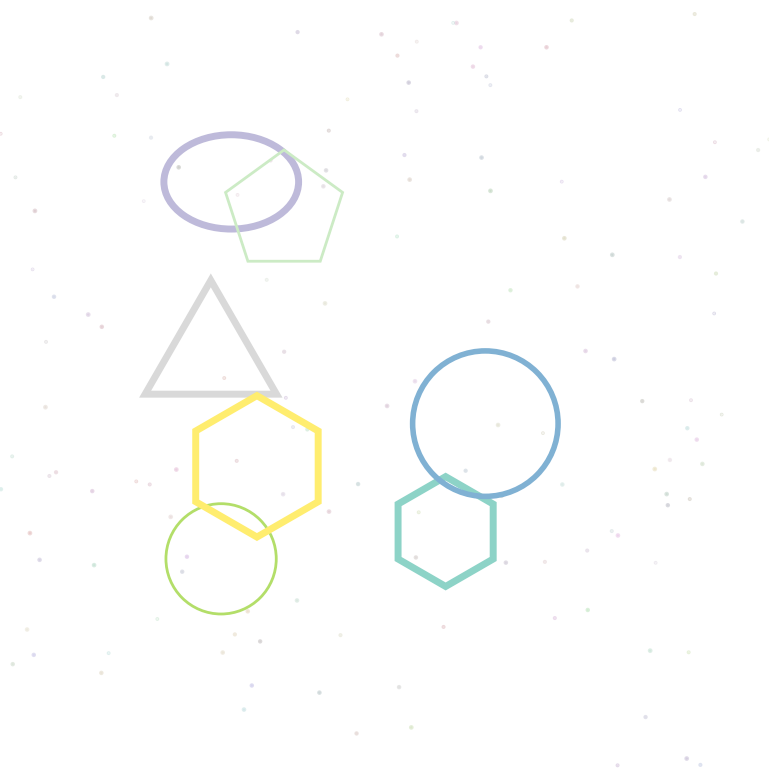[{"shape": "hexagon", "thickness": 2.5, "radius": 0.36, "center": [0.579, 0.31]}, {"shape": "oval", "thickness": 2.5, "radius": 0.44, "center": [0.3, 0.764]}, {"shape": "circle", "thickness": 2, "radius": 0.47, "center": [0.63, 0.45]}, {"shape": "circle", "thickness": 1, "radius": 0.36, "center": [0.287, 0.274]}, {"shape": "triangle", "thickness": 2.5, "radius": 0.49, "center": [0.274, 0.537]}, {"shape": "pentagon", "thickness": 1, "radius": 0.4, "center": [0.369, 0.725]}, {"shape": "hexagon", "thickness": 2.5, "radius": 0.46, "center": [0.334, 0.394]}]